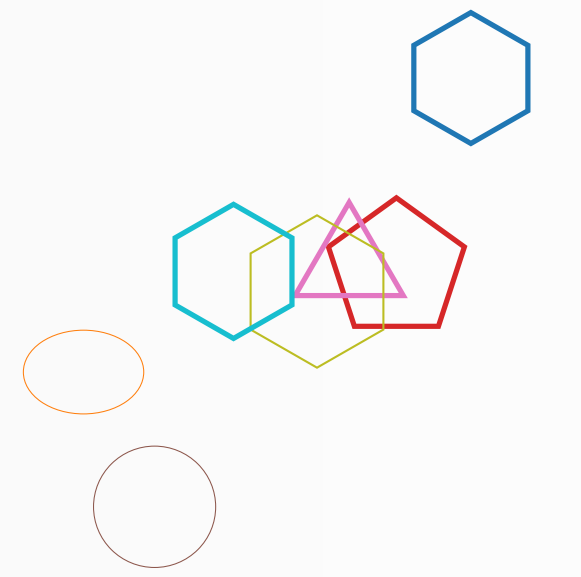[{"shape": "hexagon", "thickness": 2.5, "radius": 0.57, "center": [0.81, 0.864]}, {"shape": "oval", "thickness": 0.5, "radius": 0.52, "center": [0.144, 0.355]}, {"shape": "pentagon", "thickness": 2.5, "radius": 0.61, "center": [0.682, 0.534]}, {"shape": "circle", "thickness": 0.5, "radius": 0.53, "center": [0.266, 0.122]}, {"shape": "triangle", "thickness": 2.5, "radius": 0.54, "center": [0.601, 0.541]}, {"shape": "hexagon", "thickness": 1, "radius": 0.66, "center": [0.545, 0.494]}, {"shape": "hexagon", "thickness": 2.5, "radius": 0.58, "center": [0.402, 0.529]}]